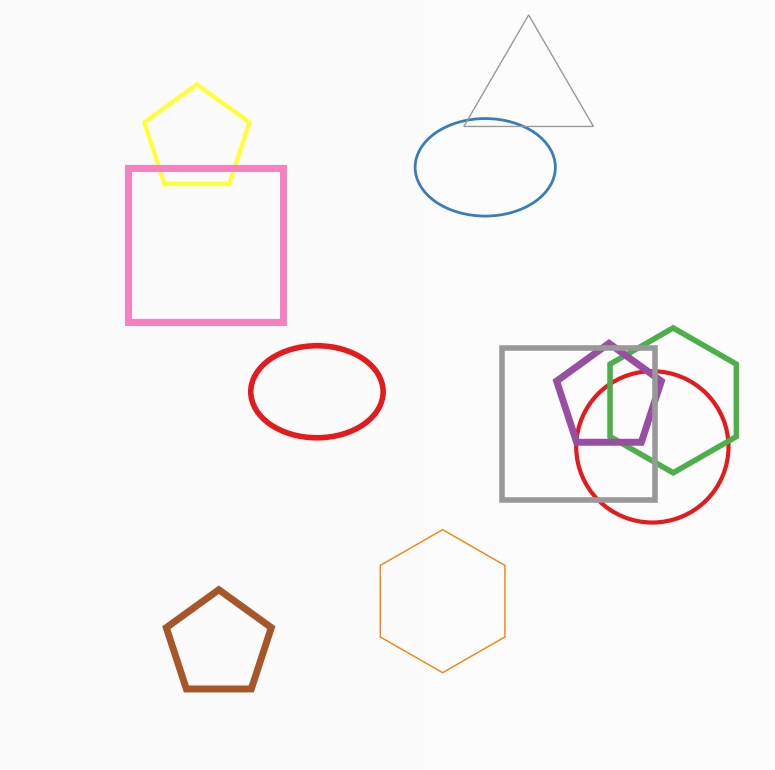[{"shape": "oval", "thickness": 2, "radius": 0.43, "center": [0.409, 0.491]}, {"shape": "circle", "thickness": 1.5, "radius": 0.49, "center": [0.842, 0.42]}, {"shape": "oval", "thickness": 1, "radius": 0.45, "center": [0.626, 0.783]}, {"shape": "hexagon", "thickness": 2, "radius": 0.47, "center": [0.869, 0.48]}, {"shape": "pentagon", "thickness": 2.5, "radius": 0.36, "center": [0.786, 0.483]}, {"shape": "hexagon", "thickness": 0.5, "radius": 0.46, "center": [0.571, 0.219]}, {"shape": "pentagon", "thickness": 1.5, "radius": 0.36, "center": [0.254, 0.819]}, {"shape": "pentagon", "thickness": 2.5, "radius": 0.36, "center": [0.282, 0.163]}, {"shape": "square", "thickness": 2.5, "radius": 0.5, "center": [0.265, 0.682]}, {"shape": "triangle", "thickness": 0.5, "radius": 0.48, "center": [0.682, 0.884]}, {"shape": "square", "thickness": 2, "radius": 0.49, "center": [0.747, 0.45]}]